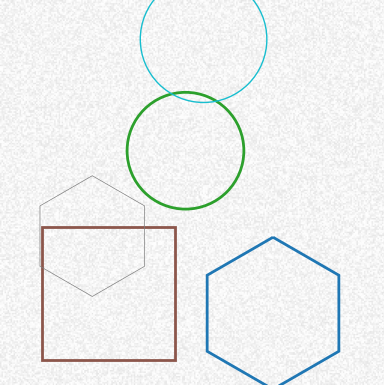[{"shape": "hexagon", "thickness": 2, "radius": 0.99, "center": [0.709, 0.186]}, {"shape": "circle", "thickness": 2, "radius": 0.76, "center": [0.482, 0.609]}, {"shape": "square", "thickness": 2, "radius": 0.87, "center": [0.282, 0.237]}, {"shape": "hexagon", "thickness": 0.5, "radius": 0.78, "center": [0.24, 0.387]}, {"shape": "circle", "thickness": 1, "radius": 0.82, "center": [0.529, 0.898]}]